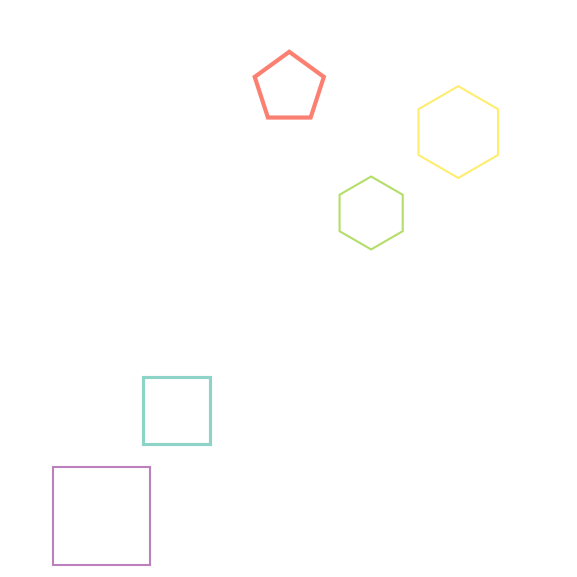[{"shape": "square", "thickness": 1.5, "radius": 0.29, "center": [0.305, 0.288]}, {"shape": "pentagon", "thickness": 2, "radius": 0.31, "center": [0.501, 0.847]}, {"shape": "hexagon", "thickness": 1, "radius": 0.32, "center": [0.643, 0.63]}, {"shape": "square", "thickness": 1, "radius": 0.42, "center": [0.176, 0.105]}, {"shape": "hexagon", "thickness": 1, "radius": 0.4, "center": [0.794, 0.77]}]